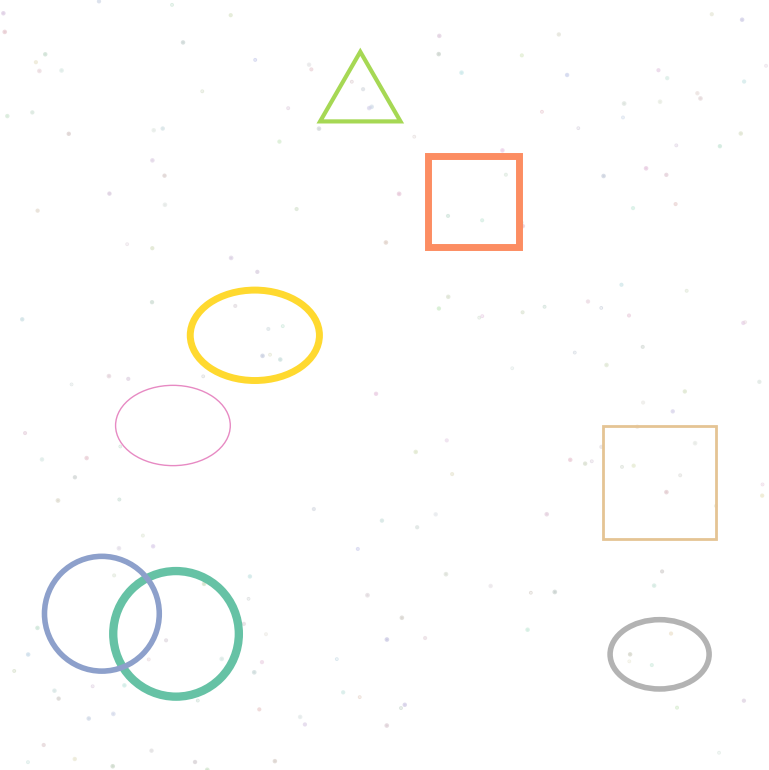[{"shape": "circle", "thickness": 3, "radius": 0.41, "center": [0.229, 0.177]}, {"shape": "square", "thickness": 2.5, "radius": 0.3, "center": [0.615, 0.738]}, {"shape": "circle", "thickness": 2, "radius": 0.37, "center": [0.132, 0.203]}, {"shape": "oval", "thickness": 0.5, "radius": 0.37, "center": [0.225, 0.447]}, {"shape": "triangle", "thickness": 1.5, "radius": 0.3, "center": [0.468, 0.872]}, {"shape": "oval", "thickness": 2.5, "radius": 0.42, "center": [0.331, 0.565]}, {"shape": "square", "thickness": 1, "radius": 0.37, "center": [0.857, 0.373]}, {"shape": "oval", "thickness": 2, "radius": 0.32, "center": [0.857, 0.15]}]